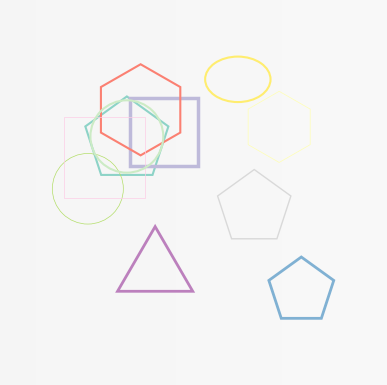[{"shape": "pentagon", "thickness": 1.5, "radius": 0.56, "center": [0.327, 0.637]}, {"shape": "hexagon", "thickness": 0.5, "radius": 0.46, "center": [0.72, 0.67]}, {"shape": "square", "thickness": 2.5, "radius": 0.44, "center": [0.423, 0.658]}, {"shape": "hexagon", "thickness": 1.5, "radius": 0.59, "center": [0.363, 0.715]}, {"shape": "pentagon", "thickness": 2, "radius": 0.44, "center": [0.778, 0.244]}, {"shape": "circle", "thickness": 0.5, "radius": 0.46, "center": [0.227, 0.51]}, {"shape": "square", "thickness": 0.5, "radius": 0.52, "center": [0.269, 0.591]}, {"shape": "pentagon", "thickness": 1, "radius": 0.5, "center": [0.656, 0.46]}, {"shape": "triangle", "thickness": 2, "radius": 0.56, "center": [0.4, 0.299]}, {"shape": "circle", "thickness": 1.5, "radius": 0.47, "center": [0.327, 0.646]}, {"shape": "oval", "thickness": 1.5, "radius": 0.42, "center": [0.614, 0.794]}]